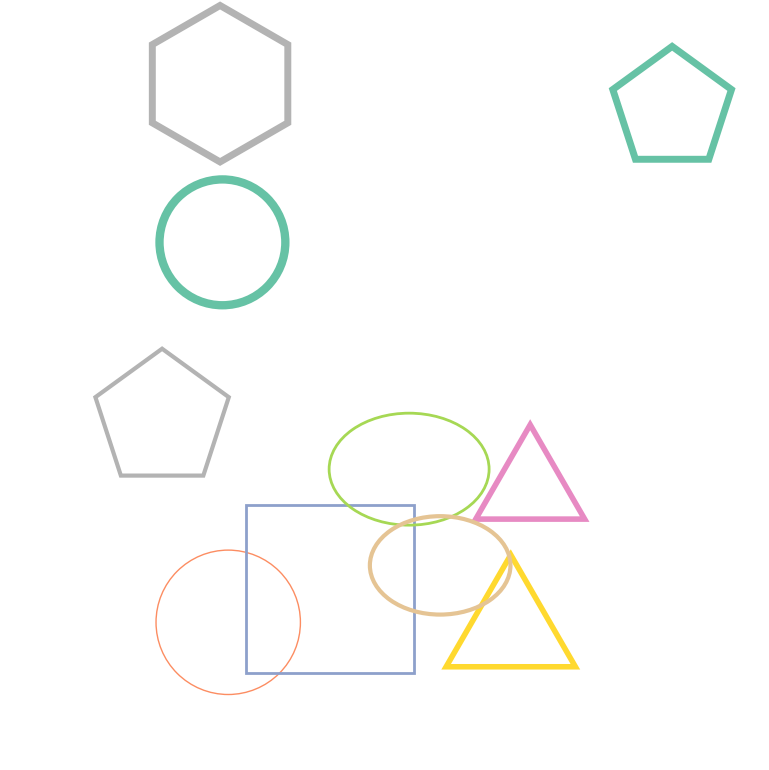[{"shape": "circle", "thickness": 3, "radius": 0.41, "center": [0.289, 0.685]}, {"shape": "pentagon", "thickness": 2.5, "radius": 0.41, "center": [0.873, 0.859]}, {"shape": "circle", "thickness": 0.5, "radius": 0.47, "center": [0.296, 0.192]}, {"shape": "square", "thickness": 1, "radius": 0.54, "center": [0.429, 0.235]}, {"shape": "triangle", "thickness": 2, "radius": 0.41, "center": [0.689, 0.367]}, {"shape": "oval", "thickness": 1, "radius": 0.52, "center": [0.531, 0.391]}, {"shape": "triangle", "thickness": 2, "radius": 0.48, "center": [0.663, 0.183]}, {"shape": "oval", "thickness": 1.5, "radius": 0.46, "center": [0.572, 0.266]}, {"shape": "hexagon", "thickness": 2.5, "radius": 0.51, "center": [0.286, 0.891]}, {"shape": "pentagon", "thickness": 1.5, "radius": 0.46, "center": [0.211, 0.456]}]